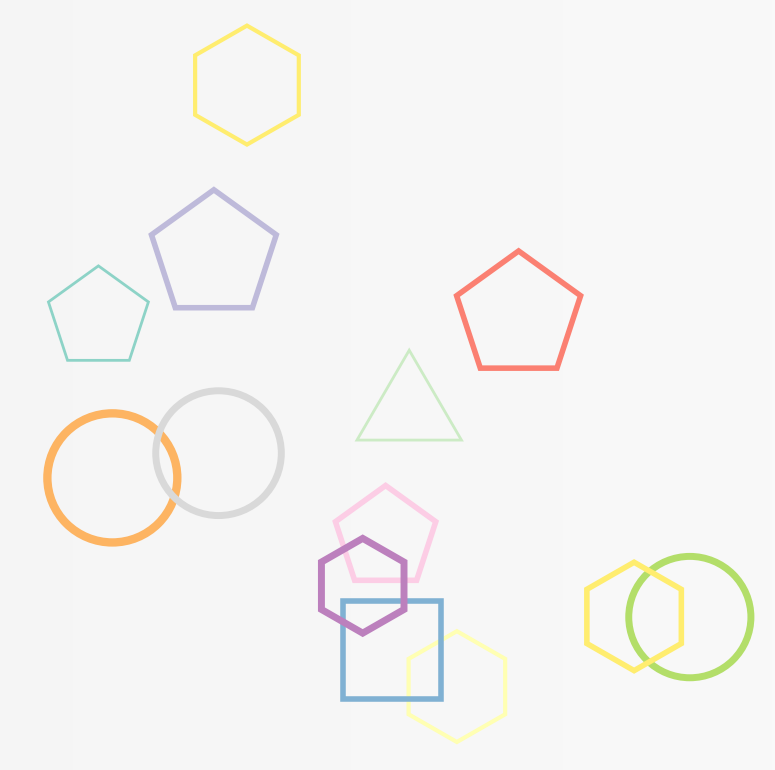[{"shape": "pentagon", "thickness": 1, "radius": 0.34, "center": [0.127, 0.587]}, {"shape": "hexagon", "thickness": 1.5, "radius": 0.36, "center": [0.59, 0.108]}, {"shape": "pentagon", "thickness": 2, "radius": 0.42, "center": [0.276, 0.669]}, {"shape": "pentagon", "thickness": 2, "radius": 0.42, "center": [0.669, 0.59]}, {"shape": "square", "thickness": 2, "radius": 0.32, "center": [0.506, 0.156]}, {"shape": "circle", "thickness": 3, "radius": 0.42, "center": [0.145, 0.379]}, {"shape": "circle", "thickness": 2.5, "radius": 0.39, "center": [0.89, 0.199]}, {"shape": "pentagon", "thickness": 2, "radius": 0.34, "center": [0.498, 0.301]}, {"shape": "circle", "thickness": 2.5, "radius": 0.41, "center": [0.282, 0.411]}, {"shape": "hexagon", "thickness": 2.5, "radius": 0.31, "center": [0.468, 0.239]}, {"shape": "triangle", "thickness": 1, "radius": 0.39, "center": [0.528, 0.467]}, {"shape": "hexagon", "thickness": 2, "radius": 0.35, "center": [0.818, 0.199]}, {"shape": "hexagon", "thickness": 1.5, "radius": 0.39, "center": [0.319, 0.89]}]